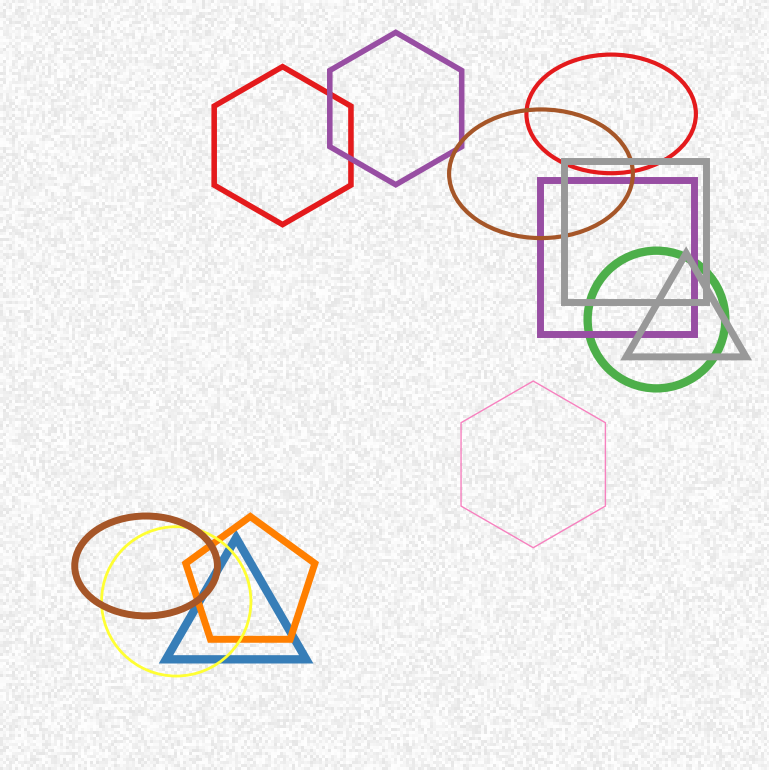[{"shape": "hexagon", "thickness": 2, "radius": 0.51, "center": [0.367, 0.811]}, {"shape": "oval", "thickness": 1.5, "radius": 0.55, "center": [0.794, 0.852]}, {"shape": "triangle", "thickness": 3, "radius": 0.53, "center": [0.307, 0.196]}, {"shape": "circle", "thickness": 3, "radius": 0.45, "center": [0.853, 0.585]}, {"shape": "square", "thickness": 2.5, "radius": 0.5, "center": [0.801, 0.666]}, {"shape": "hexagon", "thickness": 2, "radius": 0.49, "center": [0.514, 0.859]}, {"shape": "pentagon", "thickness": 2.5, "radius": 0.44, "center": [0.325, 0.241]}, {"shape": "circle", "thickness": 1, "radius": 0.48, "center": [0.229, 0.219]}, {"shape": "oval", "thickness": 2.5, "radius": 0.46, "center": [0.19, 0.265]}, {"shape": "oval", "thickness": 1.5, "radius": 0.6, "center": [0.703, 0.774]}, {"shape": "hexagon", "thickness": 0.5, "radius": 0.54, "center": [0.692, 0.397]}, {"shape": "triangle", "thickness": 2.5, "radius": 0.45, "center": [0.891, 0.581]}, {"shape": "square", "thickness": 2.5, "radius": 0.46, "center": [0.825, 0.699]}]